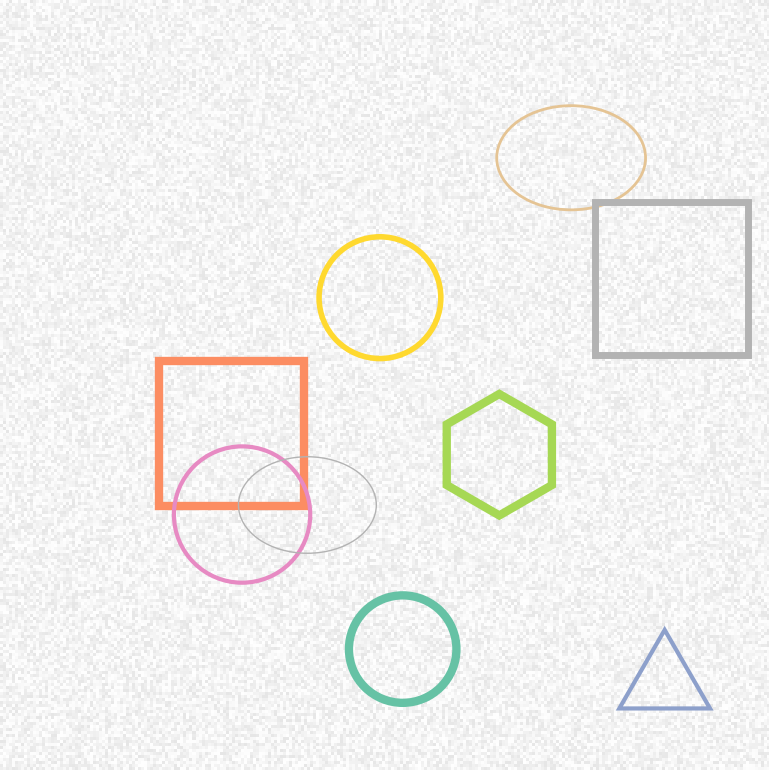[{"shape": "circle", "thickness": 3, "radius": 0.35, "center": [0.523, 0.157]}, {"shape": "square", "thickness": 3, "radius": 0.47, "center": [0.301, 0.437]}, {"shape": "triangle", "thickness": 1.5, "radius": 0.34, "center": [0.863, 0.114]}, {"shape": "circle", "thickness": 1.5, "radius": 0.44, "center": [0.314, 0.332]}, {"shape": "hexagon", "thickness": 3, "radius": 0.39, "center": [0.648, 0.409]}, {"shape": "circle", "thickness": 2, "radius": 0.4, "center": [0.493, 0.613]}, {"shape": "oval", "thickness": 1, "radius": 0.48, "center": [0.742, 0.795]}, {"shape": "oval", "thickness": 0.5, "radius": 0.45, "center": [0.399, 0.344]}, {"shape": "square", "thickness": 2.5, "radius": 0.5, "center": [0.873, 0.639]}]